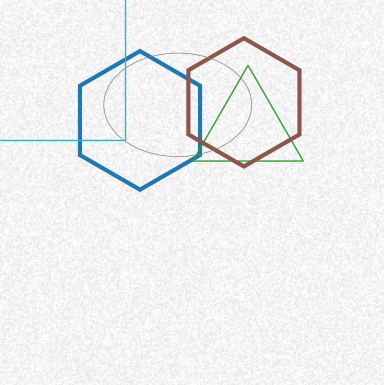[{"shape": "hexagon", "thickness": 3, "radius": 0.9, "center": [0.364, 0.687]}, {"shape": "triangle", "thickness": 1, "radius": 0.83, "center": [0.644, 0.665]}, {"shape": "hexagon", "thickness": 3, "radius": 0.83, "center": [0.634, 0.734]}, {"shape": "oval", "thickness": 0.5, "radius": 0.96, "center": [0.462, 0.728]}, {"shape": "square", "thickness": 1, "radius": 1.0, "center": [0.125, 0.837]}]